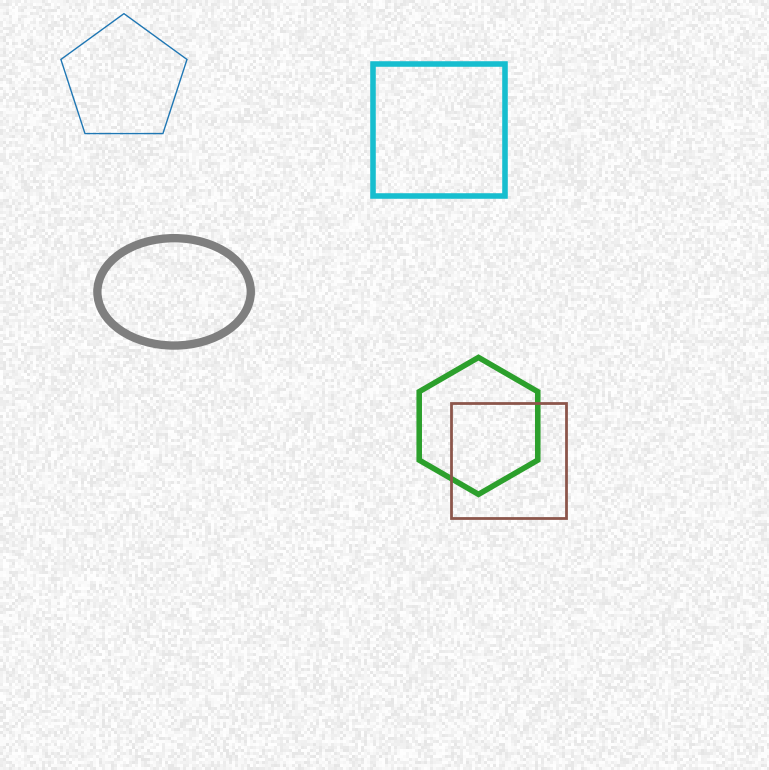[{"shape": "pentagon", "thickness": 0.5, "radius": 0.43, "center": [0.161, 0.896]}, {"shape": "hexagon", "thickness": 2, "radius": 0.44, "center": [0.621, 0.447]}, {"shape": "square", "thickness": 1, "radius": 0.37, "center": [0.66, 0.402]}, {"shape": "oval", "thickness": 3, "radius": 0.5, "center": [0.226, 0.621]}, {"shape": "square", "thickness": 2, "radius": 0.43, "center": [0.57, 0.831]}]